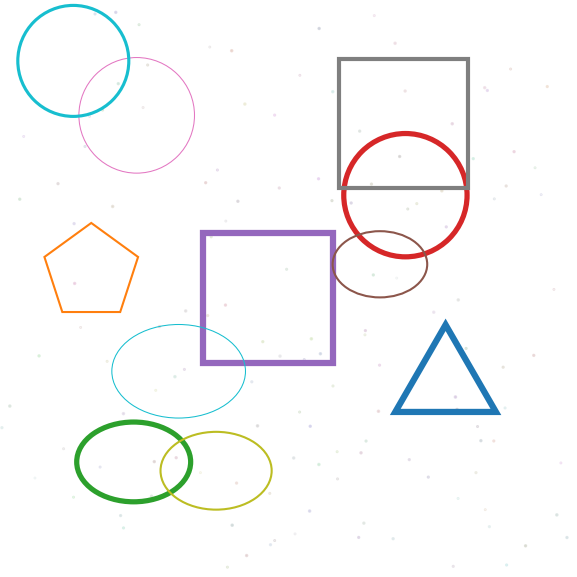[{"shape": "triangle", "thickness": 3, "radius": 0.5, "center": [0.772, 0.336]}, {"shape": "pentagon", "thickness": 1, "radius": 0.43, "center": [0.158, 0.528]}, {"shape": "oval", "thickness": 2.5, "radius": 0.49, "center": [0.231, 0.199]}, {"shape": "circle", "thickness": 2.5, "radius": 0.53, "center": [0.702, 0.661]}, {"shape": "square", "thickness": 3, "radius": 0.56, "center": [0.464, 0.484]}, {"shape": "oval", "thickness": 1, "radius": 0.41, "center": [0.658, 0.541]}, {"shape": "circle", "thickness": 0.5, "radius": 0.5, "center": [0.237, 0.799]}, {"shape": "square", "thickness": 2, "radius": 0.56, "center": [0.699, 0.785]}, {"shape": "oval", "thickness": 1, "radius": 0.48, "center": [0.374, 0.184]}, {"shape": "oval", "thickness": 0.5, "radius": 0.58, "center": [0.309, 0.356]}, {"shape": "circle", "thickness": 1.5, "radius": 0.48, "center": [0.127, 0.894]}]